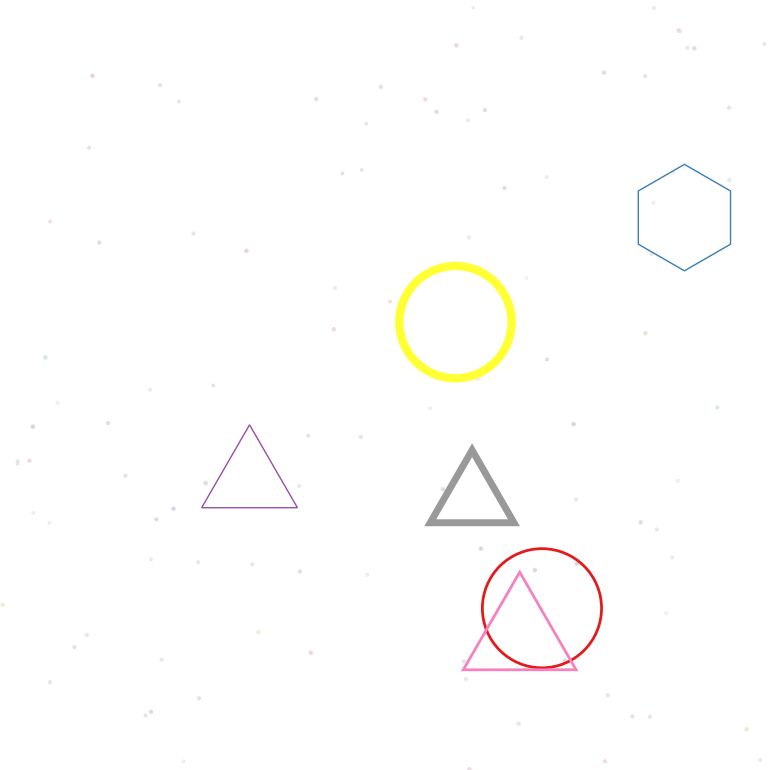[{"shape": "circle", "thickness": 1, "radius": 0.39, "center": [0.704, 0.21]}, {"shape": "hexagon", "thickness": 0.5, "radius": 0.35, "center": [0.889, 0.717]}, {"shape": "triangle", "thickness": 0.5, "radius": 0.36, "center": [0.324, 0.377]}, {"shape": "circle", "thickness": 3, "radius": 0.36, "center": [0.592, 0.582]}, {"shape": "triangle", "thickness": 1, "radius": 0.42, "center": [0.675, 0.172]}, {"shape": "triangle", "thickness": 2.5, "radius": 0.31, "center": [0.613, 0.353]}]